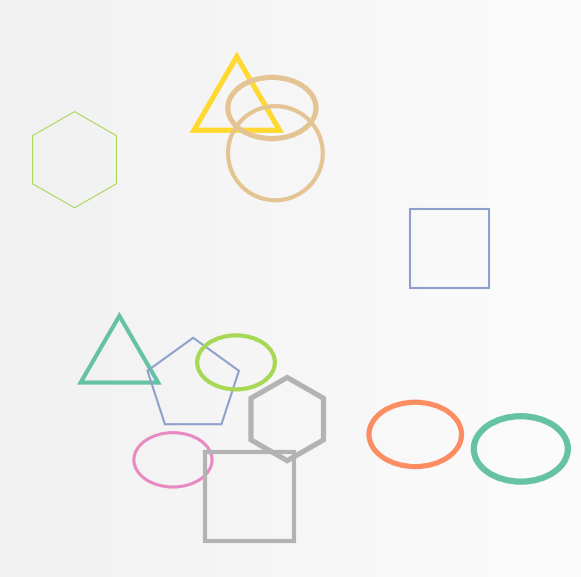[{"shape": "triangle", "thickness": 2, "radius": 0.38, "center": [0.205, 0.375]}, {"shape": "oval", "thickness": 3, "radius": 0.4, "center": [0.896, 0.222]}, {"shape": "oval", "thickness": 2.5, "radius": 0.4, "center": [0.714, 0.247]}, {"shape": "pentagon", "thickness": 1, "radius": 0.41, "center": [0.332, 0.331]}, {"shape": "square", "thickness": 1, "radius": 0.34, "center": [0.773, 0.569]}, {"shape": "oval", "thickness": 1.5, "radius": 0.34, "center": [0.298, 0.203]}, {"shape": "hexagon", "thickness": 0.5, "radius": 0.42, "center": [0.128, 0.723]}, {"shape": "oval", "thickness": 2, "radius": 0.33, "center": [0.406, 0.372]}, {"shape": "triangle", "thickness": 2.5, "radius": 0.43, "center": [0.407, 0.816]}, {"shape": "oval", "thickness": 2.5, "radius": 0.38, "center": [0.468, 0.812]}, {"shape": "circle", "thickness": 2, "radius": 0.41, "center": [0.474, 0.734]}, {"shape": "hexagon", "thickness": 2.5, "radius": 0.36, "center": [0.494, 0.273]}, {"shape": "square", "thickness": 2, "radius": 0.38, "center": [0.429, 0.139]}]